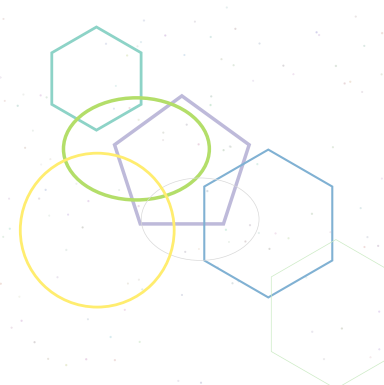[{"shape": "hexagon", "thickness": 2, "radius": 0.67, "center": [0.251, 0.796]}, {"shape": "pentagon", "thickness": 2.5, "radius": 0.92, "center": [0.472, 0.567]}, {"shape": "hexagon", "thickness": 1.5, "radius": 0.96, "center": [0.697, 0.419]}, {"shape": "oval", "thickness": 2.5, "radius": 0.95, "center": [0.354, 0.613]}, {"shape": "oval", "thickness": 0.5, "radius": 0.76, "center": [0.52, 0.431]}, {"shape": "hexagon", "thickness": 0.5, "radius": 0.97, "center": [0.872, 0.184]}, {"shape": "circle", "thickness": 2, "radius": 1.0, "center": [0.253, 0.402]}]